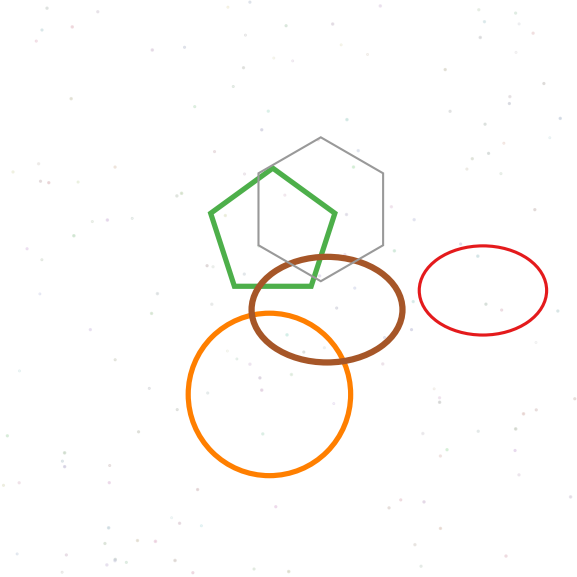[{"shape": "oval", "thickness": 1.5, "radius": 0.55, "center": [0.836, 0.496]}, {"shape": "pentagon", "thickness": 2.5, "radius": 0.57, "center": [0.472, 0.595]}, {"shape": "circle", "thickness": 2.5, "radius": 0.7, "center": [0.467, 0.316]}, {"shape": "oval", "thickness": 3, "radius": 0.65, "center": [0.566, 0.463]}, {"shape": "hexagon", "thickness": 1, "radius": 0.62, "center": [0.555, 0.637]}]